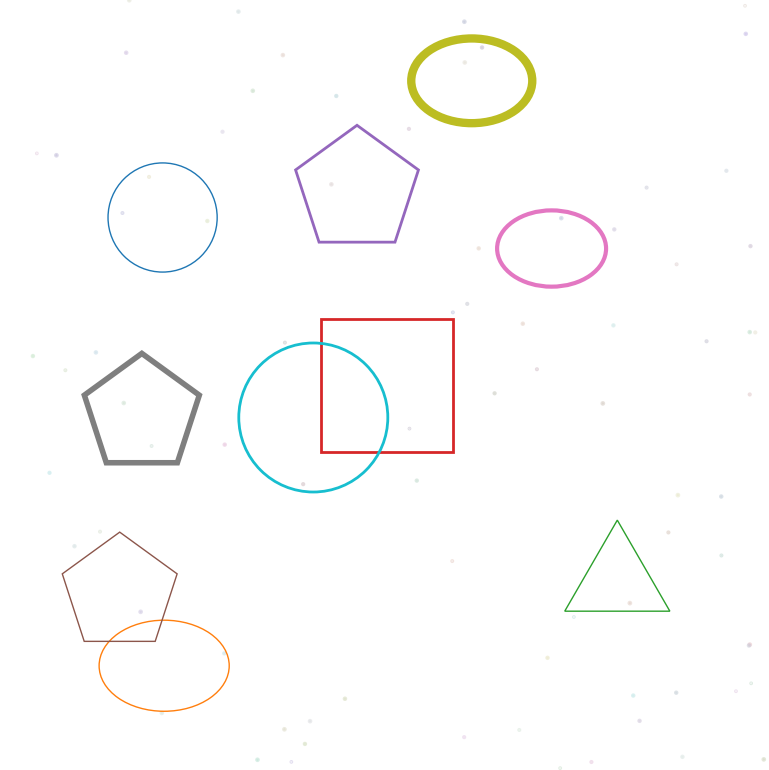[{"shape": "circle", "thickness": 0.5, "radius": 0.35, "center": [0.211, 0.718]}, {"shape": "oval", "thickness": 0.5, "radius": 0.42, "center": [0.213, 0.135]}, {"shape": "triangle", "thickness": 0.5, "radius": 0.39, "center": [0.802, 0.246]}, {"shape": "square", "thickness": 1, "radius": 0.43, "center": [0.503, 0.499]}, {"shape": "pentagon", "thickness": 1, "radius": 0.42, "center": [0.464, 0.753]}, {"shape": "pentagon", "thickness": 0.5, "radius": 0.39, "center": [0.155, 0.231]}, {"shape": "oval", "thickness": 1.5, "radius": 0.35, "center": [0.716, 0.677]}, {"shape": "pentagon", "thickness": 2, "radius": 0.39, "center": [0.184, 0.463]}, {"shape": "oval", "thickness": 3, "radius": 0.39, "center": [0.613, 0.895]}, {"shape": "circle", "thickness": 1, "radius": 0.48, "center": [0.407, 0.458]}]